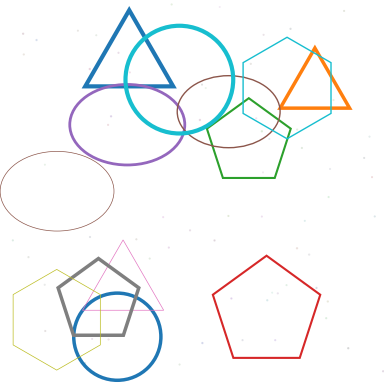[{"shape": "triangle", "thickness": 3, "radius": 0.66, "center": [0.336, 0.842]}, {"shape": "circle", "thickness": 2.5, "radius": 0.57, "center": [0.305, 0.125]}, {"shape": "triangle", "thickness": 2.5, "radius": 0.52, "center": [0.818, 0.771]}, {"shape": "pentagon", "thickness": 1.5, "radius": 0.57, "center": [0.646, 0.63]}, {"shape": "pentagon", "thickness": 1.5, "radius": 0.73, "center": [0.692, 0.189]}, {"shape": "oval", "thickness": 2, "radius": 0.75, "center": [0.331, 0.676]}, {"shape": "oval", "thickness": 1, "radius": 0.67, "center": [0.594, 0.71]}, {"shape": "oval", "thickness": 0.5, "radius": 0.74, "center": [0.148, 0.503]}, {"shape": "triangle", "thickness": 0.5, "radius": 0.61, "center": [0.32, 0.255]}, {"shape": "pentagon", "thickness": 2.5, "radius": 0.55, "center": [0.256, 0.218]}, {"shape": "hexagon", "thickness": 0.5, "radius": 0.65, "center": [0.147, 0.169]}, {"shape": "circle", "thickness": 3, "radius": 0.7, "center": [0.466, 0.793]}, {"shape": "hexagon", "thickness": 1, "radius": 0.66, "center": [0.746, 0.771]}]